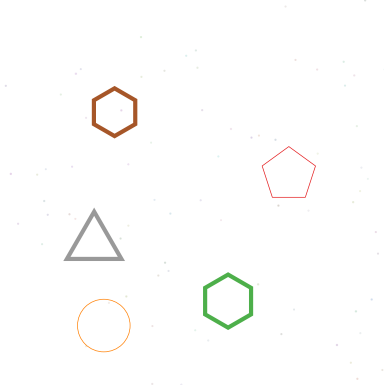[{"shape": "pentagon", "thickness": 0.5, "radius": 0.36, "center": [0.75, 0.546]}, {"shape": "hexagon", "thickness": 3, "radius": 0.34, "center": [0.592, 0.218]}, {"shape": "circle", "thickness": 0.5, "radius": 0.34, "center": [0.27, 0.154]}, {"shape": "hexagon", "thickness": 3, "radius": 0.31, "center": [0.298, 0.709]}, {"shape": "triangle", "thickness": 3, "radius": 0.41, "center": [0.245, 0.368]}]